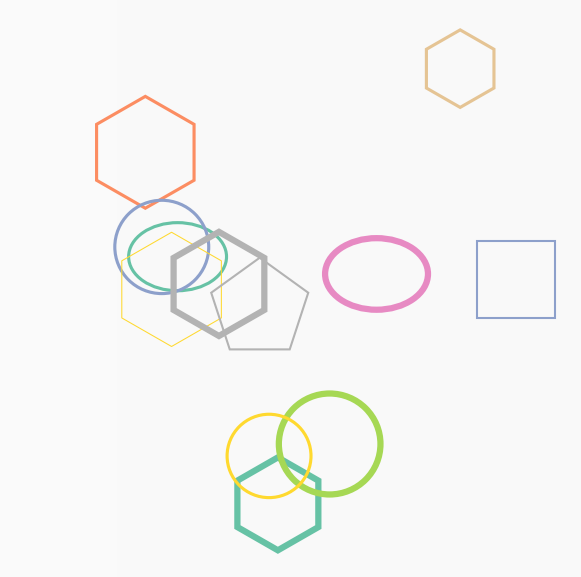[{"shape": "oval", "thickness": 1.5, "radius": 0.42, "center": [0.306, 0.555]}, {"shape": "hexagon", "thickness": 3, "radius": 0.4, "center": [0.478, 0.127]}, {"shape": "hexagon", "thickness": 1.5, "radius": 0.48, "center": [0.25, 0.735]}, {"shape": "circle", "thickness": 1.5, "radius": 0.4, "center": [0.278, 0.572]}, {"shape": "square", "thickness": 1, "radius": 0.34, "center": [0.888, 0.515]}, {"shape": "oval", "thickness": 3, "radius": 0.44, "center": [0.648, 0.525]}, {"shape": "circle", "thickness": 3, "radius": 0.44, "center": [0.567, 0.23]}, {"shape": "hexagon", "thickness": 0.5, "radius": 0.49, "center": [0.295, 0.498]}, {"shape": "circle", "thickness": 1.5, "radius": 0.36, "center": [0.463, 0.21]}, {"shape": "hexagon", "thickness": 1.5, "radius": 0.34, "center": [0.792, 0.88]}, {"shape": "hexagon", "thickness": 3, "radius": 0.45, "center": [0.377, 0.507]}, {"shape": "pentagon", "thickness": 1, "radius": 0.44, "center": [0.447, 0.465]}]